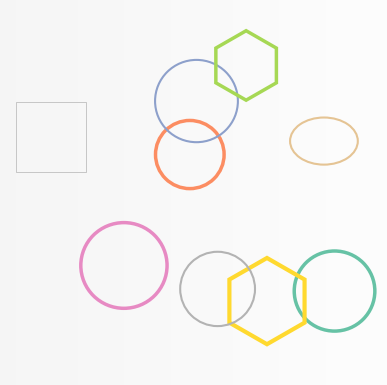[{"shape": "circle", "thickness": 2.5, "radius": 0.52, "center": [0.863, 0.244]}, {"shape": "circle", "thickness": 2.5, "radius": 0.44, "center": [0.49, 0.599]}, {"shape": "circle", "thickness": 1.5, "radius": 0.53, "center": [0.507, 0.738]}, {"shape": "circle", "thickness": 2.5, "radius": 0.56, "center": [0.32, 0.31]}, {"shape": "hexagon", "thickness": 2.5, "radius": 0.45, "center": [0.635, 0.83]}, {"shape": "hexagon", "thickness": 3, "radius": 0.56, "center": [0.689, 0.218]}, {"shape": "oval", "thickness": 1.5, "radius": 0.44, "center": [0.836, 0.634]}, {"shape": "square", "thickness": 0.5, "radius": 0.45, "center": [0.132, 0.644]}, {"shape": "circle", "thickness": 1.5, "radius": 0.48, "center": [0.562, 0.25]}]